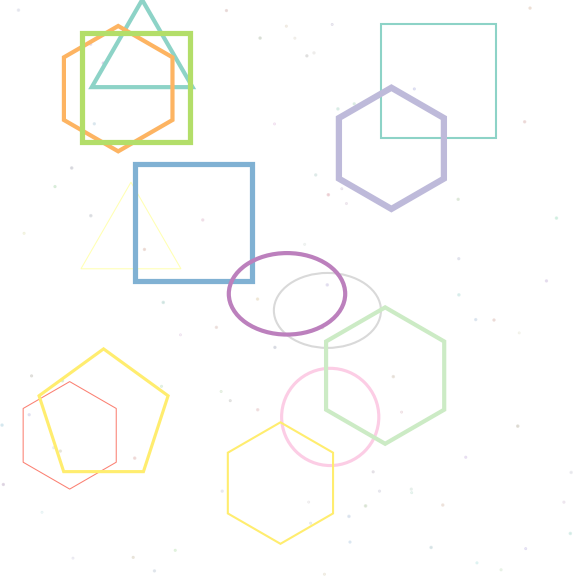[{"shape": "triangle", "thickness": 2, "radius": 0.5, "center": [0.246, 0.899]}, {"shape": "square", "thickness": 1, "radius": 0.5, "center": [0.759, 0.859]}, {"shape": "triangle", "thickness": 0.5, "radius": 0.5, "center": [0.227, 0.584]}, {"shape": "hexagon", "thickness": 3, "radius": 0.52, "center": [0.678, 0.742]}, {"shape": "hexagon", "thickness": 0.5, "radius": 0.47, "center": [0.121, 0.245]}, {"shape": "square", "thickness": 2.5, "radius": 0.51, "center": [0.335, 0.614]}, {"shape": "hexagon", "thickness": 2, "radius": 0.54, "center": [0.205, 0.846]}, {"shape": "square", "thickness": 2.5, "radius": 0.47, "center": [0.236, 0.848]}, {"shape": "circle", "thickness": 1.5, "radius": 0.42, "center": [0.572, 0.277]}, {"shape": "oval", "thickness": 1, "radius": 0.46, "center": [0.567, 0.462]}, {"shape": "oval", "thickness": 2, "radius": 0.5, "center": [0.497, 0.49]}, {"shape": "hexagon", "thickness": 2, "radius": 0.59, "center": [0.667, 0.349]}, {"shape": "hexagon", "thickness": 1, "radius": 0.53, "center": [0.486, 0.163]}, {"shape": "pentagon", "thickness": 1.5, "radius": 0.59, "center": [0.179, 0.278]}]